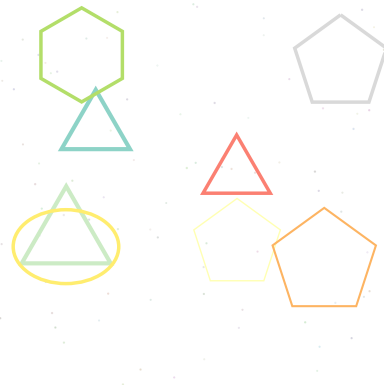[{"shape": "triangle", "thickness": 3, "radius": 0.51, "center": [0.249, 0.664]}, {"shape": "pentagon", "thickness": 1, "radius": 0.59, "center": [0.616, 0.366]}, {"shape": "triangle", "thickness": 2.5, "radius": 0.5, "center": [0.615, 0.549]}, {"shape": "pentagon", "thickness": 1.5, "radius": 0.71, "center": [0.842, 0.319]}, {"shape": "hexagon", "thickness": 2.5, "radius": 0.61, "center": [0.212, 0.857]}, {"shape": "pentagon", "thickness": 2.5, "radius": 0.63, "center": [0.885, 0.836]}, {"shape": "triangle", "thickness": 3, "radius": 0.67, "center": [0.172, 0.383]}, {"shape": "oval", "thickness": 2.5, "radius": 0.69, "center": [0.171, 0.359]}]